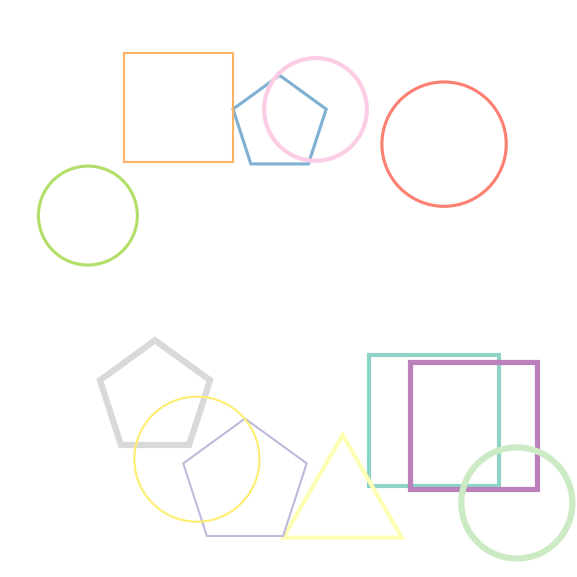[{"shape": "square", "thickness": 2, "radius": 0.57, "center": [0.752, 0.271]}, {"shape": "triangle", "thickness": 2, "radius": 0.59, "center": [0.593, 0.127]}, {"shape": "pentagon", "thickness": 1, "radius": 0.56, "center": [0.424, 0.162]}, {"shape": "circle", "thickness": 1.5, "radius": 0.54, "center": [0.769, 0.75]}, {"shape": "pentagon", "thickness": 1.5, "radius": 0.42, "center": [0.484, 0.784]}, {"shape": "square", "thickness": 1, "radius": 0.47, "center": [0.309, 0.812]}, {"shape": "circle", "thickness": 1.5, "radius": 0.43, "center": [0.152, 0.626]}, {"shape": "circle", "thickness": 2, "radius": 0.44, "center": [0.546, 0.81]}, {"shape": "pentagon", "thickness": 3, "radius": 0.5, "center": [0.268, 0.31]}, {"shape": "square", "thickness": 2.5, "radius": 0.55, "center": [0.82, 0.262]}, {"shape": "circle", "thickness": 3, "radius": 0.48, "center": [0.895, 0.128]}, {"shape": "circle", "thickness": 1, "radius": 0.54, "center": [0.341, 0.204]}]